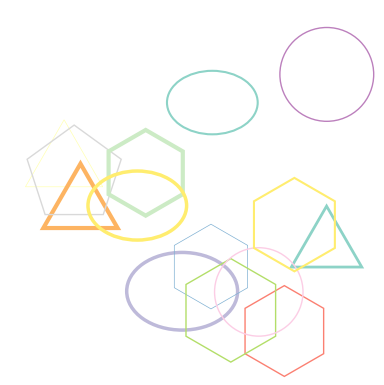[{"shape": "triangle", "thickness": 2, "radius": 0.53, "center": [0.848, 0.359]}, {"shape": "oval", "thickness": 1.5, "radius": 0.59, "center": [0.552, 0.734]}, {"shape": "triangle", "thickness": 0.5, "radius": 0.58, "center": [0.166, 0.573]}, {"shape": "oval", "thickness": 2.5, "radius": 0.72, "center": [0.473, 0.243]}, {"shape": "hexagon", "thickness": 1, "radius": 0.59, "center": [0.739, 0.14]}, {"shape": "hexagon", "thickness": 0.5, "radius": 0.55, "center": [0.548, 0.308]}, {"shape": "triangle", "thickness": 3, "radius": 0.56, "center": [0.209, 0.463]}, {"shape": "hexagon", "thickness": 1, "radius": 0.67, "center": [0.599, 0.194]}, {"shape": "circle", "thickness": 1, "radius": 0.57, "center": [0.672, 0.242]}, {"shape": "pentagon", "thickness": 1, "radius": 0.64, "center": [0.193, 0.547]}, {"shape": "circle", "thickness": 1, "radius": 0.61, "center": [0.849, 0.807]}, {"shape": "hexagon", "thickness": 3, "radius": 0.56, "center": [0.378, 0.551]}, {"shape": "hexagon", "thickness": 1.5, "radius": 0.61, "center": [0.765, 0.417]}, {"shape": "oval", "thickness": 2.5, "radius": 0.64, "center": [0.357, 0.466]}]